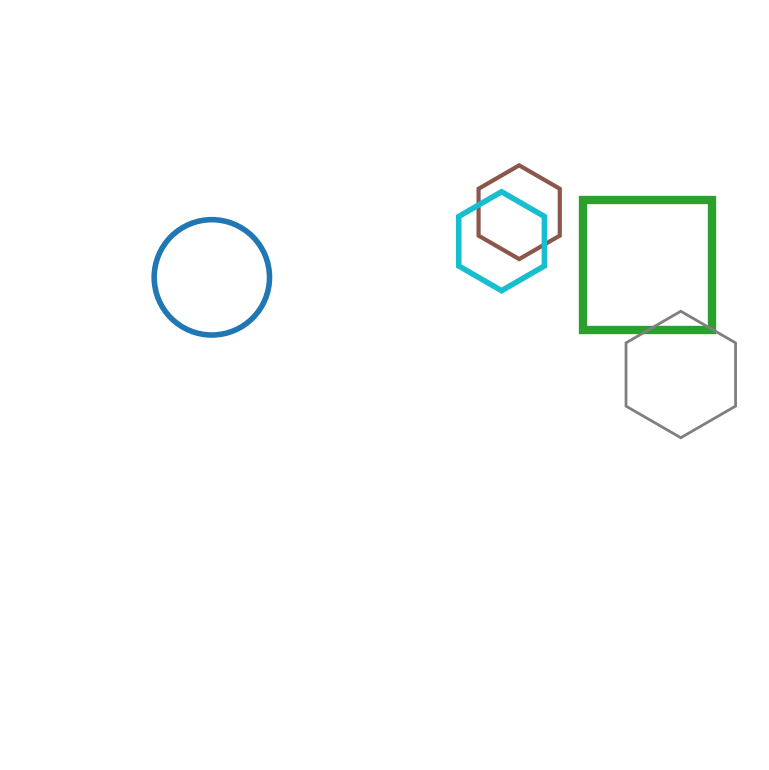[{"shape": "circle", "thickness": 2, "radius": 0.37, "center": [0.275, 0.64]}, {"shape": "square", "thickness": 3, "radius": 0.42, "center": [0.841, 0.656]}, {"shape": "hexagon", "thickness": 1.5, "radius": 0.3, "center": [0.674, 0.724]}, {"shape": "hexagon", "thickness": 1, "radius": 0.41, "center": [0.884, 0.514]}, {"shape": "hexagon", "thickness": 2, "radius": 0.32, "center": [0.651, 0.687]}]